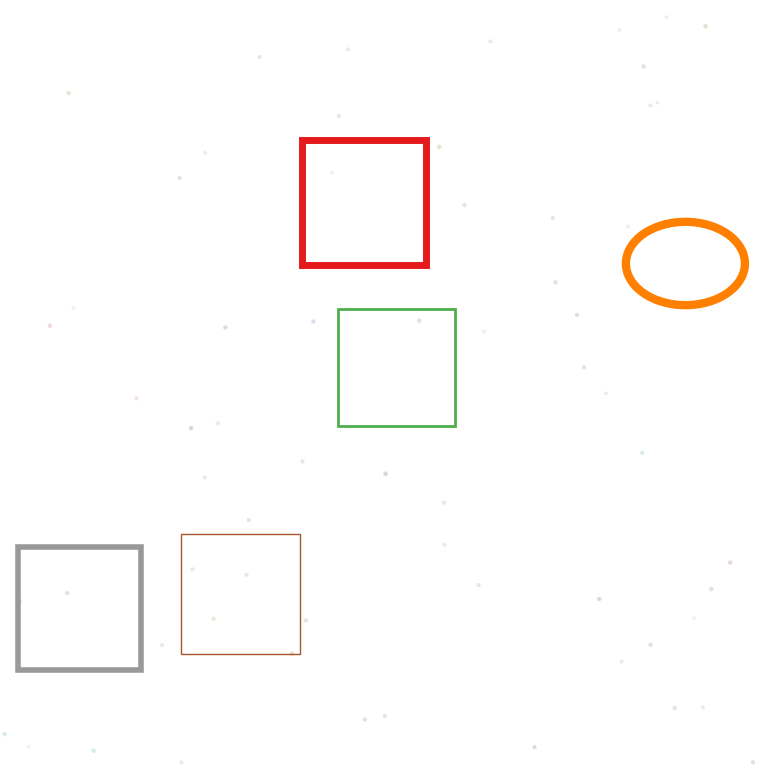[{"shape": "square", "thickness": 2.5, "radius": 0.41, "center": [0.473, 0.737]}, {"shape": "square", "thickness": 1, "radius": 0.38, "center": [0.515, 0.523]}, {"shape": "oval", "thickness": 3, "radius": 0.39, "center": [0.89, 0.658]}, {"shape": "square", "thickness": 0.5, "radius": 0.39, "center": [0.313, 0.229]}, {"shape": "square", "thickness": 2, "radius": 0.4, "center": [0.103, 0.21]}]